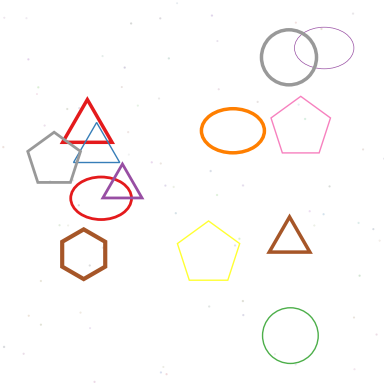[{"shape": "oval", "thickness": 2, "radius": 0.39, "center": [0.263, 0.485]}, {"shape": "triangle", "thickness": 2.5, "radius": 0.37, "center": [0.227, 0.667]}, {"shape": "triangle", "thickness": 1, "radius": 0.35, "center": [0.251, 0.613]}, {"shape": "circle", "thickness": 1, "radius": 0.36, "center": [0.754, 0.128]}, {"shape": "triangle", "thickness": 2, "radius": 0.29, "center": [0.318, 0.515]}, {"shape": "oval", "thickness": 0.5, "radius": 0.39, "center": [0.842, 0.875]}, {"shape": "oval", "thickness": 2.5, "radius": 0.41, "center": [0.605, 0.66]}, {"shape": "pentagon", "thickness": 1, "radius": 0.43, "center": [0.542, 0.341]}, {"shape": "triangle", "thickness": 2.5, "radius": 0.3, "center": [0.752, 0.376]}, {"shape": "hexagon", "thickness": 3, "radius": 0.32, "center": [0.217, 0.34]}, {"shape": "pentagon", "thickness": 1, "radius": 0.41, "center": [0.781, 0.669]}, {"shape": "circle", "thickness": 2.5, "radius": 0.36, "center": [0.751, 0.851]}, {"shape": "pentagon", "thickness": 2, "radius": 0.36, "center": [0.141, 0.584]}]